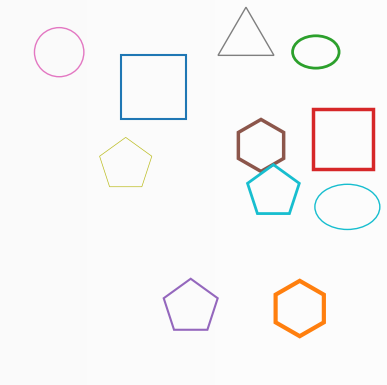[{"shape": "square", "thickness": 1.5, "radius": 0.42, "center": [0.395, 0.774]}, {"shape": "hexagon", "thickness": 3, "radius": 0.36, "center": [0.773, 0.199]}, {"shape": "oval", "thickness": 2, "radius": 0.3, "center": [0.815, 0.865]}, {"shape": "square", "thickness": 2.5, "radius": 0.39, "center": [0.885, 0.639]}, {"shape": "pentagon", "thickness": 1.5, "radius": 0.37, "center": [0.492, 0.203]}, {"shape": "hexagon", "thickness": 2.5, "radius": 0.34, "center": [0.674, 0.622]}, {"shape": "circle", "thickness": 1, "radius": 0.32, "center": [0.153, 0.864]}, {"shape": "triangle", "thickness": 1, "radius": 0.42, "center": [0.635, 0.898]}, {"shape": "pentagon", "thickness": 0.5, "radius": 0.35, "center": [0.324, 0.572]}, {"shape": "pentagon", "thickness": 2, "radius": 0.35, "center": [0.706, 0.502]}, {"shape": "oval", "thickness": 1, "radius": 0.42, "center": [0.896, 0.463]}]